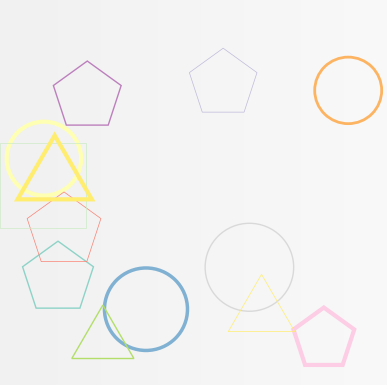[{"shape": "pentagon", "thickness": 1, "radius": 0.48, "center": [0.15, 0.277]}, {"shape": "circle", "thickness": 3, "radius": 0.48, "center": [0.113, 0.588]}, {"shape": "pentagon", "thickness": 0.5, "radius": 0.46, "center": [0.576, 0.783]}, {"shape": "pentagon", "thickness": 0.5, "radius": 0.5, "center": [0.165, 0.401]}, {"shape": "circle", "thickness": 2.5, "radius": 0.54, "center": [0.377, 0.197]}, {"shape": "circle", "thickness": 2, "radius": 0.43, "center": [0.899, 0.765]}, {"shape": "triangle", "thickness": 1, "radius": 0.46, "center": [0.265, 0.115]}, {"shape": "pentagon", "thickness": 3, "radius": 0.41, "center": [0.836, 0.119]}, {"shape": "circle", "thickness": 1, "radius": 0.57, "center": [0.644, 0.306]}, {"shape": "pentagon", "thickness": 1, "radius": 0.46, "center": [0.225, 0.749]}, {"shape": "square", "thickness": 0.5, "radius": 0.55, "center": [0.11, 0.518]}, {"shape": "triangle", "thickness": 0.5, "radius": 0.5, "center": [0.675, 0.188]}, {"shape": "triangle", "thickness": 3, "radius": 0.55, "center": [0.141, 0.538]}]